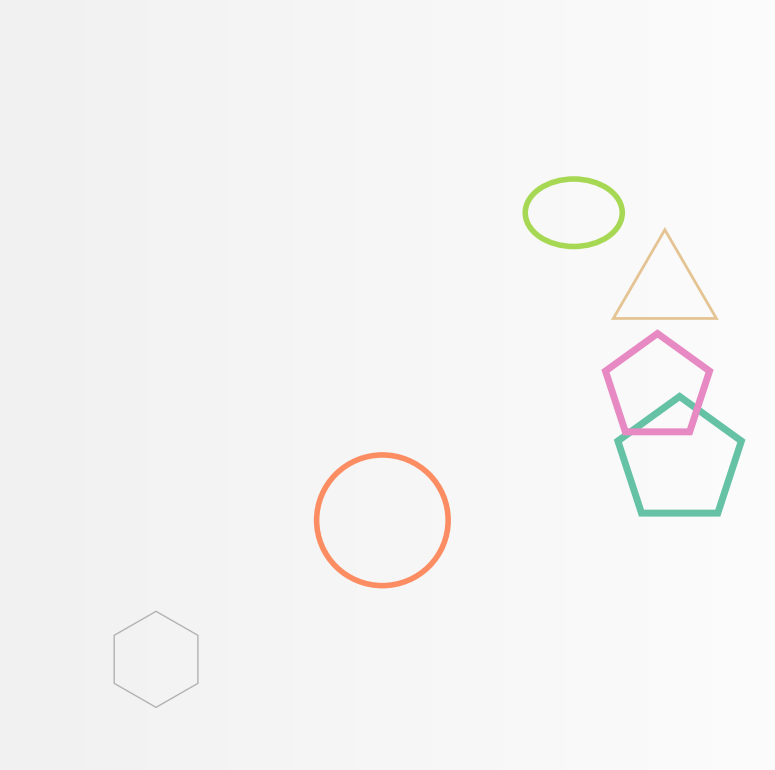[{"shape": "pentagon", "thickness": 2.5, "radius": 0.42, "center": [0.877, 0.401]}, {"shape": "circle", "thickness": 2, "radius": 0.42, "center": [0.493, 0.324]}, {"shape": "pentagon", "thickness": 2.5, "radius": 0.35, "center": [0.848, 0.496]}, {"shape": "oval", "thickness": 2, "radius": 0.31, "center": [0.74, 0.724]}, {"shape": "triangle", "thickness": 1, "radius": 0.38, "center": [0.858, 0.625]}, {"shape": "hexagon", "thickness": 0.5, "radius": 0.31, "center": [0.201, 0.144]}]